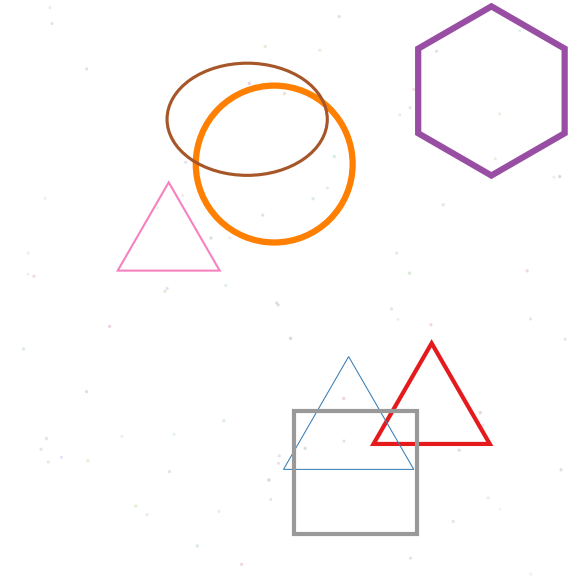[{"shape": "triangle", "thickness": 2, "radius": 0.58, "center": [0.747, 0.289]}, {"shape": "triangle", "thickness": 0.5, "radius": 0.65, "center": [0.604, 0.251]}, {"shape": "hexagon", "thickness": 3, "radius": 0.73, "center": [0.851, 0.842]}, {"shape": "circle", "thickness": 3, "radius": 0.68, "center": [0.475, 0.715]}, {"shape": "oval", "thickness": 1.5, "radius": 0.69, "center": [0.428, 0.793]}, {"shape": "triangle", "thickness": 1, "radius": 0.51, "center": [0.292, 0.582]}, {"shape": "square", "thickness": 2, "radius": 0.53, "center": [0.615, 0.181]}]